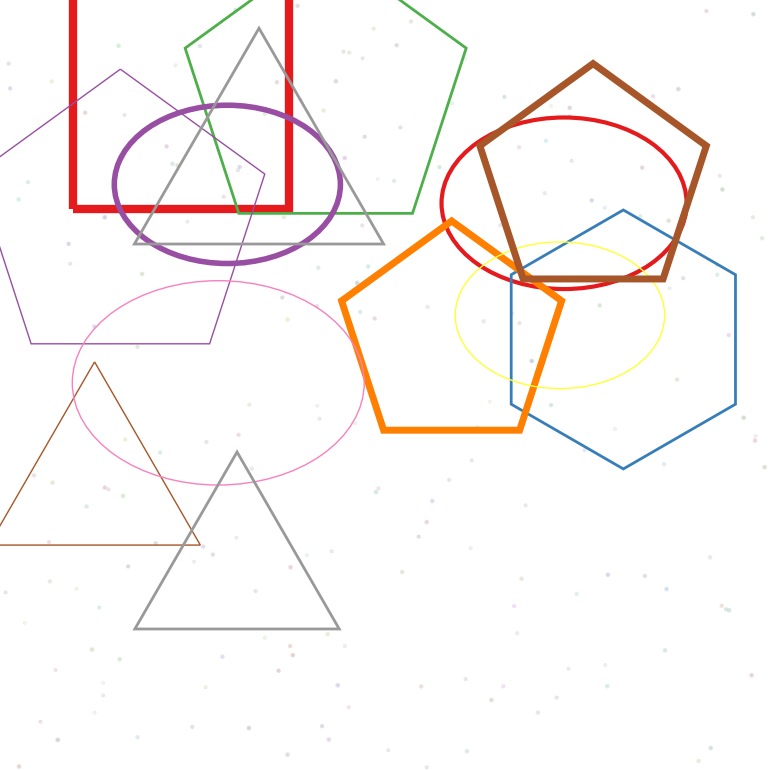[{"shape": "oval", "thickness": 1.5, "radius": 0.8, "center": [0.733, 0.736]}, {"shape": "square", "thickness": 3, "radius": 0.7, "center": [0.235, 0.869]}, {"shape": "hexagon", "thickness": 1, "radius": 0.84, "center": [0.81, 0.559]}, {"shape": "pentagon", "thickness": 1, "radius": 0.96, "center": [0.423, 0.878]}, {"shape": "pentagon", "thickness": 0.5, "radius": 0.99, "center": [0.156, 0.713]}, {"shape": "oval", "thickness": 2, "radius": 0.73, "center": [0.295, 0.761]}, {"shape": "pentagon", "thickness": 2.5, "radius": 0.75, "center": [0.587, 0.563]}, {"shape": "oval", "thickness": 0.5, "radius": 0.68, "center": [0.727, 0.591]}, {"shape": "triangle", "thickness": 0.5, "radius": 0.79, "center": [0.123, 0.371]}, {"shape": "pentagon", "thickness": 2.5, "radius": 0.77, "center": [0.77, 0.763]}, {"shape": "oval", "thickness": 0.5, "radius": 0.95, "center": [0.283, 0.503]}, {"shape": "triangle", "thickness": 1, "radius": 0.77, "center": [0.308, 0.26]}, {"shape": "triangle", "thickness": 1, "radius": 0.93, "center": [0.336, 0.777]}]